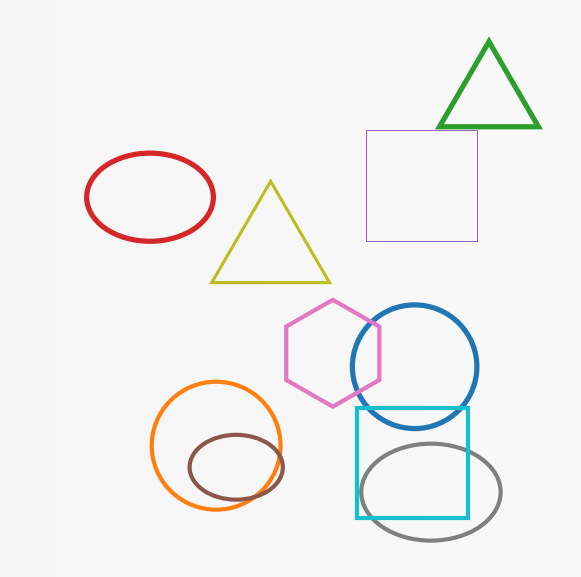[{"shape": "circle", "thickness": 2.5, "radius": 0.54, "center": [0.713, 0.364]}, {"shape": "circle", "thickness": 2, "radius": 0.55, "center": [0.372, 0.227]}, {"shape": "triangle", "thickness": 2.5, "radius": 0.49, "center": [0.841, 0.829]}, {"shape": "oval", "thickness": 2.5, "radius": 0.55, "center": [0.258, 0.658]}, {"shape": "square", "thickness": 0.5, "radius": 0.48, "center": [0.726, 0.678]}, {"shape": "oval", "thickness": 2, "radius": 0.4, "center": [0.406, 0.19]}, {"shape": "hexagon", "thickness": 2, "radius": 0.46, "center": [0.573, 0.387]}, {"shape": "oval", "thickness": 2, "radius": 0.6, "center": [0.741, 0.147]}, {"shape": "triangle", "thickness": 1.5, "radius": 0.59, "center": [0.466, 0.568]}, {"shape": "square", "thickness": 2, "radius": 0.48, "center": [0.709, 0.197]}]